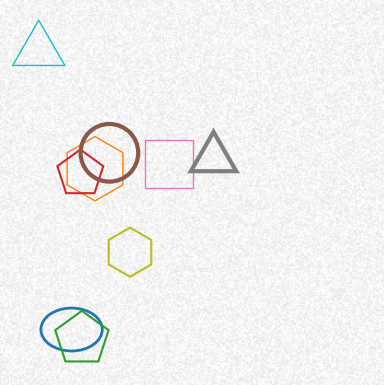[{"shape": "oval", "thickness": 2, "radius": 0.4, "center": [0.186, 0.144]}, {"shape": "hexagon", "thickness": 1, "radius": 0.42, "center": [0.247, 0.562]}, {"shape": "pentagon", "thickness": 1.5, "radius": 0.36, "center": [0.213, 0.12]}, {"shape": "pentagon", "thickness": 1.5, "radius": 0.31, "center": [0.209, 0.549]}, {"shape": "circle", "thickness": 3, "radius": 0.37, "center": [0.284, 0.603]}, {"shape": "square", "thickness": 1, "radius": 0.31, "center": [0.439, 0.575]}, {"shape": "triangle", "thickness": 3, "radius": 0.34, "center": [0.555, 0.589]}, {"shape": "hexagon", "thickness": 1.5, "radius": 0.32, "center": [0.338, 0.345]}, {"shape": "triangle", "thickness": 1, "radius": 0.39, "center": [0.101, 0.869]}]